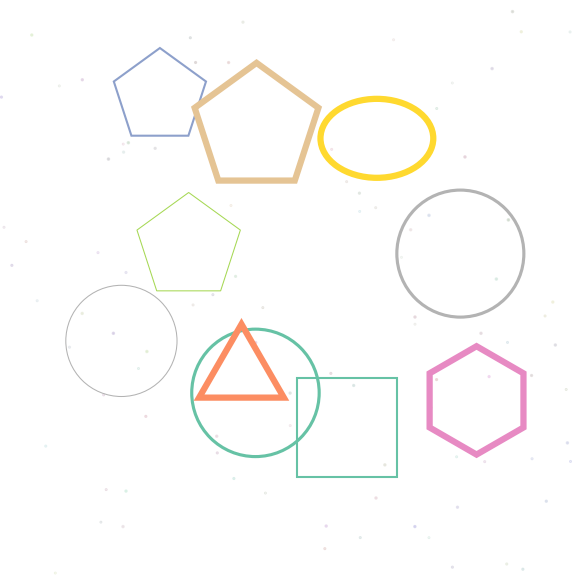[{"shape": "square", "thickness": 1, "radius": 0.43, "center": [0.601, 0.259]}, {"shape": "circle", "thickness": 1.5, "radius": 0.55, "center": [0.442, 0.319]}, {"shape": "triangle", "thickness": 3, "radius": 0.42, "center": [0.418, 0.353]}, {"shape": "pentagon", "thickness": 1, "radius": 0.42, "center": [0.277, 0.832]}, {"shape": "hexagon", "thickness": 3, "radius": 0.47, "center": [0.825, 0.306]}, {"shape": "pentagon", "thickness": 0.5, "radius": 0.47, "center": [0.327, 0.572]}, {"shape": "oval", "thickness": 3, "radius": 0.49, "center": [0.653, 0.76]}, {"shape": "pentagon", "thickness": 3, "radius": 0.56, "center": [0.444, 0.778]}, {"shape": "circle", "thickness": 0.5, "radius": 0.48, "center": [0.21, 0.409]}, {"shape": "circle", "thickness": 1.5, "radius": 0.55, "center": [0.797, 0.56]}]